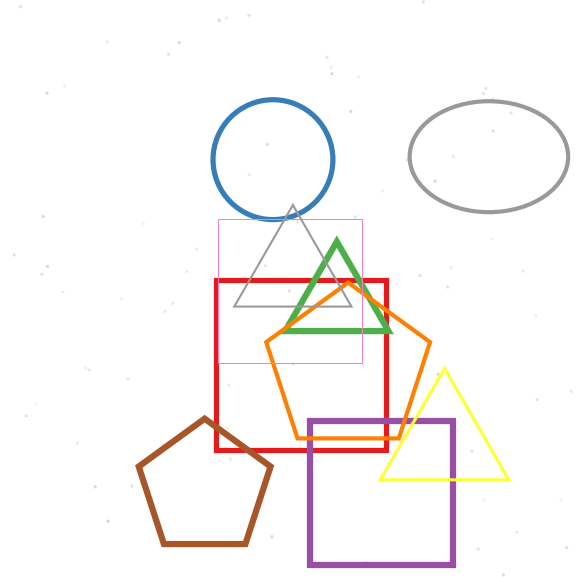[{"shape": "square", "thickness": 2.5, "radius": 0.74, "center": [0.522, 0.367]}, {"shape": "circle", "thickness": 2.5, "radius": 0.52, "center": [0.473, 0.723]}, {"shape": "triangle", "thickness": 3, "radius": 0.52, "center": [0.583, 0.477]}, {"shape": "square", "thickness": 3, "radius": 0.62, "center": [0.661, 0.146]}, {"shape": "pentagon", "thickness": 2, "radius": 0.75, "center": [0.603, 0.361]}, {"shape": "triangle", "thickness": 1.5, "radius": 0.64, "center": [0.77, 0.233]}, {"shape": "pentagon", "thickness": 3, "radius": 0.6, "center": [0.354, 0.154]}, {"shape": "square", "thickness": 0.5, "radius": 0.62, "center": [0.502, 0.495]}, {"shape": "oval", "thickness": 2, "radius": 0.69, "center": [0.847, 0.728]}, {"shape": "triangle", "thickness": 1, "radius": 0.59, "center": [0.507, 0.527]}]